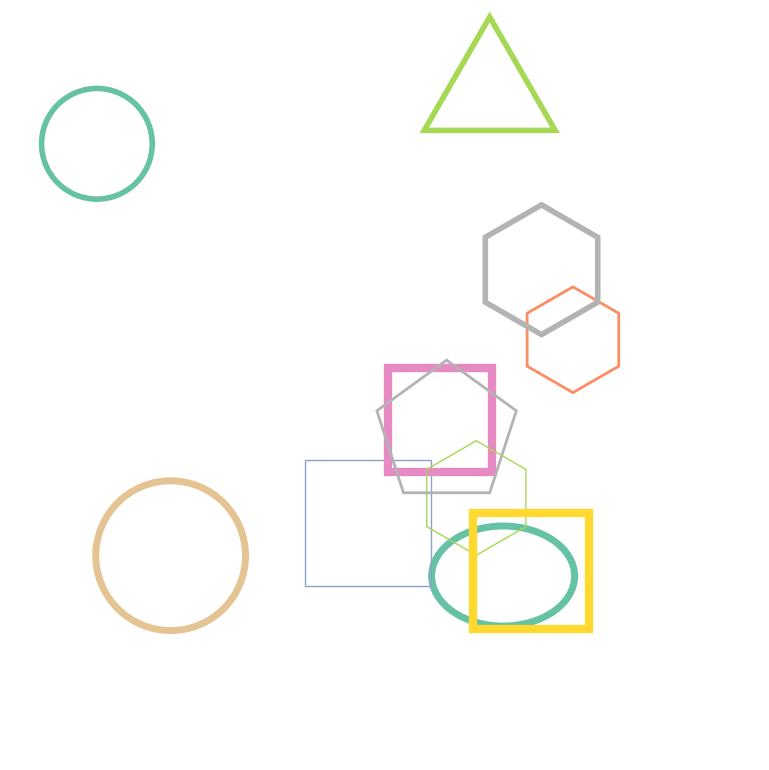[{"shape": "circle", "thickness": 2, "radius": 0.36, "center": [0.126, 0.813]}, {"shape": "oval", "thickness": 2.5, "radius": 0.46, "center": [0.653, 0.252]}, {"shape": "hexagon", "thickness": 1, "radius": 0.34, "center": [0.744, 0.559]}, {"shape": "square", "thickness": 0.5, "radius": 0.41, "center": [0.478, 0.321]}, {"shape": "square", "thickness": 3, "radius": 0.34, "center": [0.572, 0.454]}, {"shape": "triangle", "thickness": 2, "radius": 0.49, "center": [0.636, 0.88]}, {"shape": "hexagon", "thickness": 0.5, "radius": 0.37, "center": [0.619, 0.353]}, {"shape": "square", "thickness": 3, "radius": 0.38, "center": [0.69, 0.259]}, {"shape": "circle", "thickness": 2.5, "radius": 0.49, "center": [0.222, 0.278]}, {"shape": "hexagon", "thickness": 2, "radius": 0.42, "center": [0.703, 0.65]}, {"shape": "pentagon", "thickness": 1, "radius": 0.48, "center": [0.58, 0.437]}]